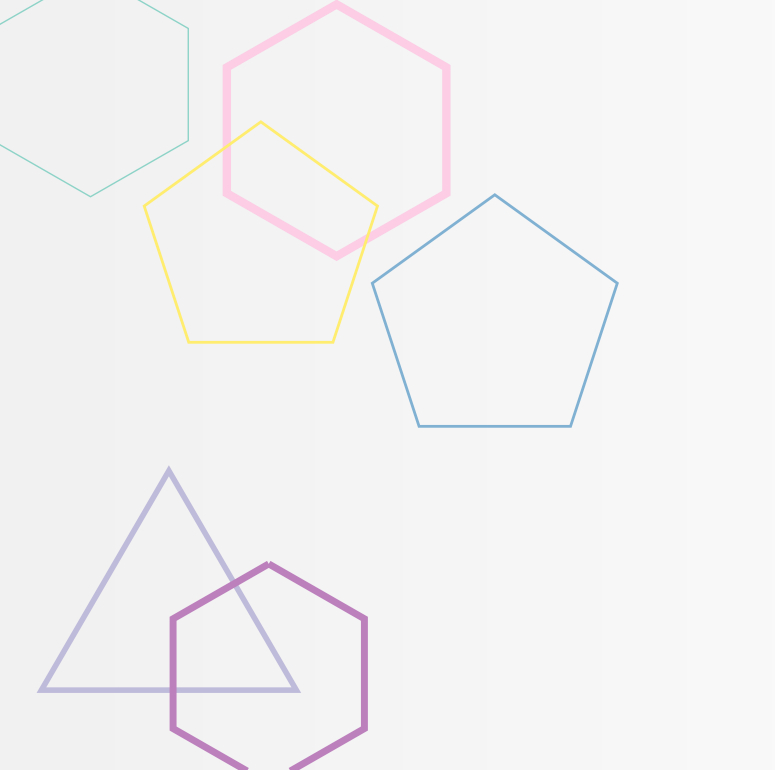[{"shape": "hexagon", "thickness": 0.5, "radius": 0.73, "center": [0.117, 0.89]}, {"shape": "triangle", "thickness": 2, "radius": 0.95, "center": [0.218, 0.199]}, {"shape": "pentagon", "thickness": 1, "radius": 0.83, "center": [0.638, 0.581]}, {"shape": "hexagon", "thickness": 3, "radius": 0.82, "center": [0.434, 0.831]}, {"shape": "hexagon", "thickness": 2.5, "radius": 0.71, "center": [0.347, 0.125]}, {"shape": "pentagon", "thickness": 1, "radius": 0.79, "center": [0.337, 0.683]}]